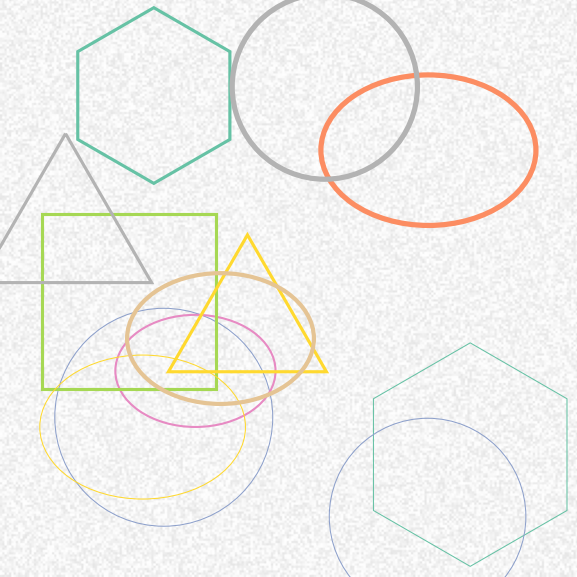[{"shape": "hexagon", "thickness": 1.5, "radius": 0.76, "center": [0.266, 0.834]}, {"shape": "hexagon", "thickness": 0.5, "radius": 0.97, "center": [0.814, 0.212]}, {"shape": "oval", "thickness": 2.5, "radius": 0.93, "center": [0.742, 0.739]}, {"shape": "circle", "thickness": 0.5, "radius": 0.94, "center": [0.284, 0.277]}, {"shape": "circle", "thickness": 0.5, "radius": 0.85, "center": [0.74, 0.105]}, {"shape": "oval", "thickness": 1, "radius": 0.69, "center": [0.338, 0.357]}, {"shape": "square", "thickness": 1.5, "radius": 0.75, "center": [0.224, 0.477]}, {"shape": "oval", "thickness": 0.5, "radius": 0.89, "center": [0.247, 0.26]}, {"shape": "triangle", "thickness": 1.5, "radius": 0.79, "center": [0.428, 0.434]}, {"shape": "oval", "thickness": 2, "radius": 0.81, "center": [0.382, 0.413]}, {"shape": "triangle", "thickness": 1.5, "radius": 0.86, "center": [0.114, 0.596]}, {"shape": "circle", "thickness": 2.5, "radius": 0.8, "center": [0.562, 0.849]}]